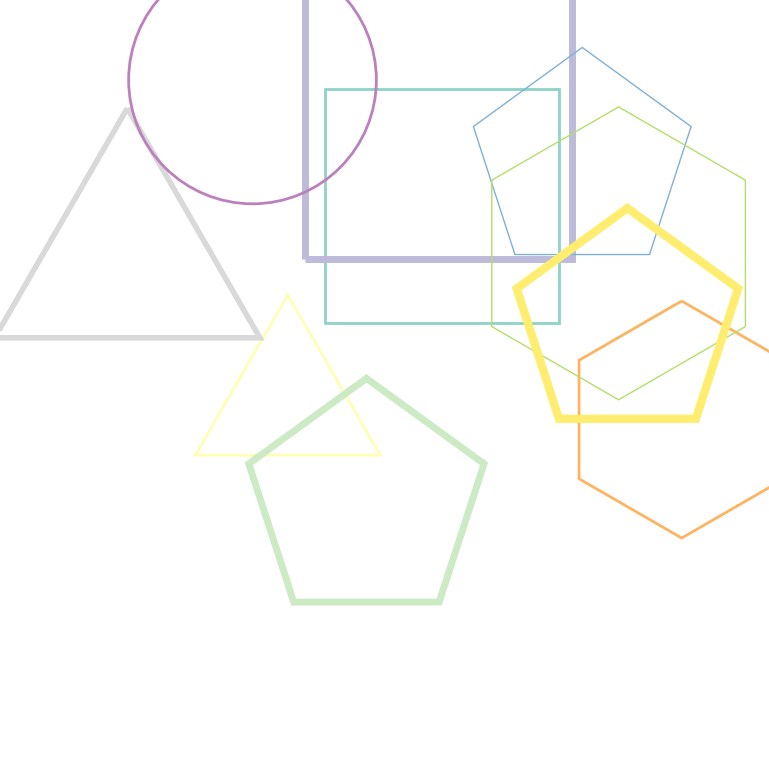[{"shape": "square", "thickness": 1, "radius": 0.76, "center": [0.574, 0.732]}, {"shape": "triangle", "thickness": 1, "radius": 0.69, "center": [0.374, 0.478]}, {"shape": "square", "thickness": 2.5, "radius": 0.87, "center": [0.57, 0.837]}, {"shape": "pentagon", "thickness": 0.5, "radius": 0.74, "center": [0.756, 0.79]}, {"shape": "hexagon", "thickness": 1, "radius": 0.77, "center": [0.885, 0.455]}, {"shape": "hexagon", "thickness": 0.5, "radius": 0.95, "center": [0.803, 0.671]}, {"shape": "triangle", "thickness": 2, "radius": 0.99, "center": [0.165, 0.661]}, {"shape": "circle", "thickness": 1, "radius": 0.8, "center": [0.328, 0.896]}, {"shape": "pentagon", "thickness": 2.5, "radius": 0.8, "center": [0.476, 0.348]}, {"shape": "pentagon", "thickness": 3, "radius": 0.76, "center": [0.815, 0.578]}]